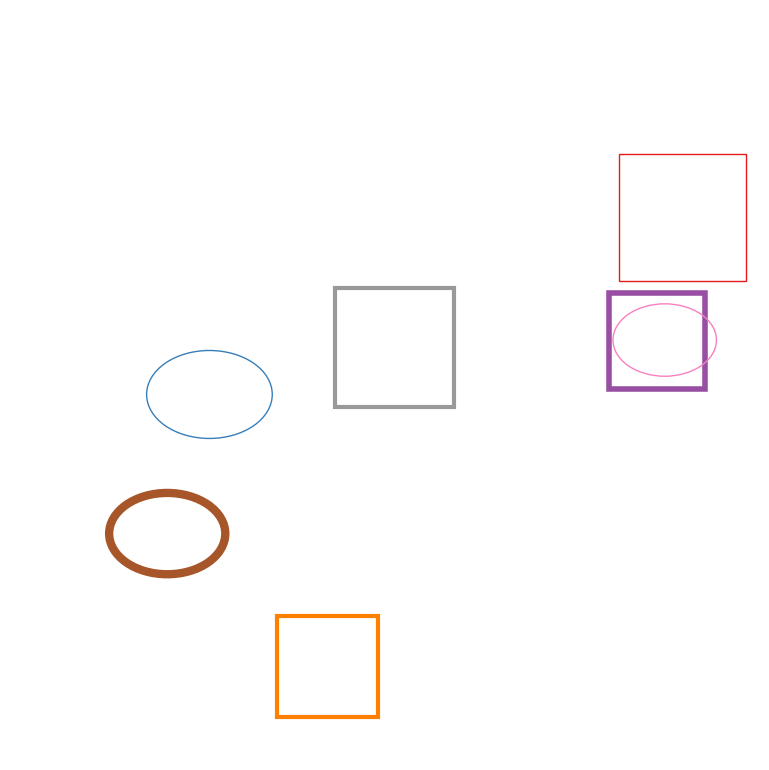[{"shape": "square", "thickness": 0.5, "radius": 0.41, "center": [0.887, 0.718]}, {"shape": "oval", "thickness": 0.5, "radius": 0.41, "center": [0.272, 0.488]}, {"shape": "square", "thickness": 2, "radius": 0.31, "center": [0.853, 0.557]}, {"shape": "square", "thickness": 1.5, "radius": 0.33, "center": [0.425, 0.134]}, {"shape": "oval", "thickness": 3, "radius": 0.38, "center": [0.217, 0.307]}, {"shape": "oval", "thickness": 0.5, "radius": 0.34, "center": [0.863, 0.558]}, {"shape": "square", "thickness": 1.5, "radius": 0.39, "center": [0.513, 0.548]}]